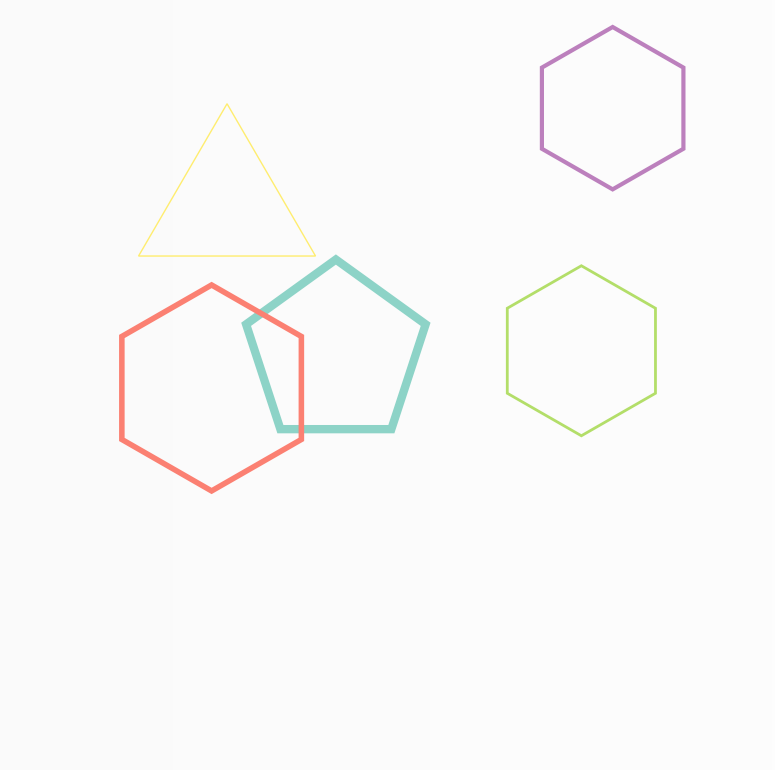[{"shape": "pentagon", "thickness": 3, "radius": 0.61, "center": [0.433, 0.541]}, {"shape": "hexagon", "thickness": 2, "radius": 0.67, "center": [0.273, 0.496]}, {"shape": "hexagon", "thickness": 1, "radius": 0.55, "center": [0.75, 0.544]}, {"shape": "hexagon", "thickness": 1.5, "radius": 0.53, "center": [0.791, 0.86]}, {"shape": "triangle", "thickness": 0.5, "radius": 0.66, "center": [0.293, 0.733]}]